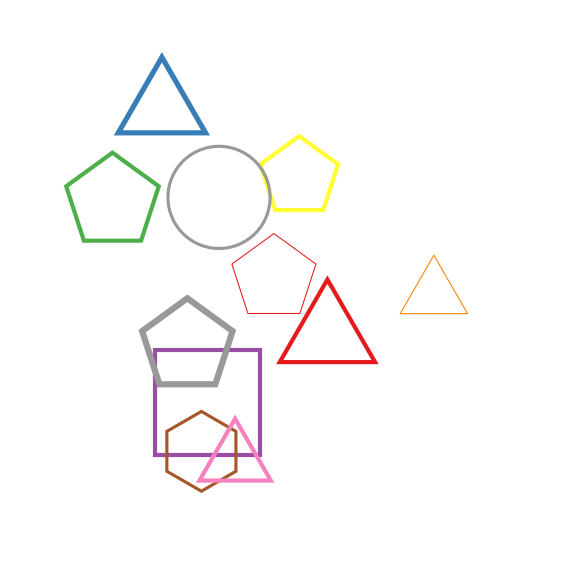[{"shape": "pentagon", "thickness": 0.5, "radius": 0.38, "center": [0.474, 0.518]}, {"shape": "triangle", "thickness": 2, "radius": 0.48, "center": [0.567, 0.42]}, {"shape": "triangle", "thickness": 2.5, "radius": 0.44, "center": [0.28, 0.813]}, {"shape": "pentagon", "thickness": 2, "radius": 0.42, "center": [0.195, 0.651]}, {"shape": "square", "thickness": 2, "radius": 0.46, "center": [0.359, 0.302]}, {"shape": "triangle", "thickness": 0.5, "radius": 0.34, "center": [0.751, 0.49]}, {"shape": "pentagon", "thickness": 2, "radius": 0.35, "center": [0.518, 0.693]}, {"shape": "hexagon", "thickness": 1.5, "radius": 0.35, "center": [0.349, 0.218]}, {"shape": "triangle", "thickness": 2, "radius": 0.36, "center": [0.407, 0.203]}, {"shape": "circle", "thickness": 1.5, "radius": 0.44, "center": [0.379, 0.657]}, {"shape": "pentagon", "thickness": 3, "radius": 0.41, "center": [0.324, 0.4]}]